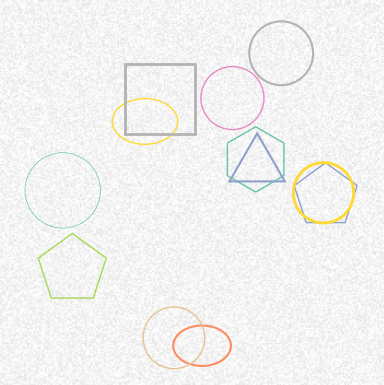[{"shape": "circle", "thickness": 0.5, "radius": 0.49, "center": [0.163, 0.505]}, {"shape": "hexagon", "thickness": 1, "radius": 0.42, "center": [0.664, 0.586]}, {"shape": "oval", "thickness": 1.5, "radius": 0.37, "center": [0.525, 0.102]}, {"shape": "triangle", "thickness": 1.5, "radius": 0.42, "center": [0.668, 0.57]}, {"shape": "pentagon", "thickness": 1, "radius": 0.43, "center": [0.846, 0.491]}, {"shape": "circle", "thickness": 1, "radius": 0.41, "center": [0.604, 0.745]}, {"shape": "pentagon", "thickness": 1, "radius": 0.46, "center": [0.188, 0.301]}, {"shape": "oval", "thickness": 1, "radius": 0.42, "center": [0.377, 0.685]}, {"shape": "circle", "thickness": 2, "radius": 0.39, "center": [0.84, 0.499]}, {"shape": "circle", "thickness": 1, "radius": 0.4, "center": [0.452, 0.122]}, {"shape": "circle", "thickness": 1.5, "radius": 0.41, "center": [0.73, 0.862]}, {"shape": "square", "thickness": 2, "radius": 0.45, "center": [0.415, 0.743]}]